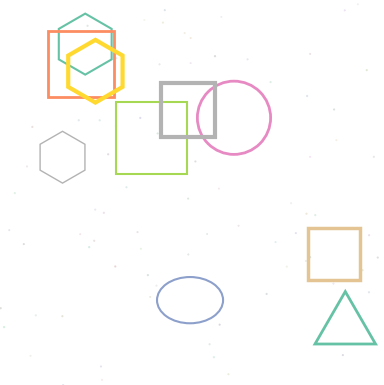[{"shape": "triangle", "thickness": 2, "radius": 0.45, "center": [0.897, 0.152]}, {"shape": "hexagon", "thickness": 1.5, "radius": 0.4, "center": [0.221, 0.885]}, {"shape": "square", "thickness": 2, "radius": 0.42, "center": [0.21, 0.834]}, {"shape": "oval", "thickness": 1.5, "radius": 0.43, "center": [0.494, 0.22]}, {"shape": "circle", "thickness": 2, "radius": 0.48, "center": [0.608, 0.694]}, {"shape": "square", "thickness": 1.5, "radius": 0.47, "center": [0.394, 0.642]}, {"shape": "hexagon", "thickness": 3, "radius": 0.41, "center": [0.248, 0.815]}, {"shape": "square", "thickness": 2.5, "radius": 0.34, "center": [0.868, 0.34]}, {"shape": "hexagon", "thickness": 1, "radius": 0.34, "center": [0.162, 0.592]}, {"shape": "square", "thickness": 3, "radius": 0.36, "center": [0.488, 0.714]}]